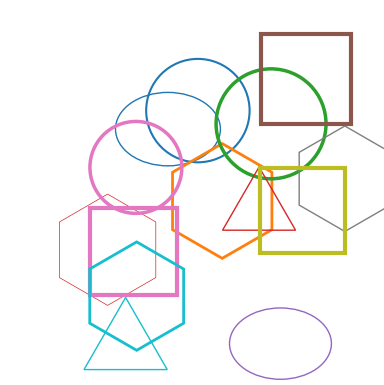[{"shape": "oval", "thickness": 1, "radius": 0.68, "center": [0.436, 0.665]}, {"shape": "circle", "thickness": 1.5, "radius": 0.67, "center": [0.514, 0.713]}, {"shape": "hexagon", "thickness": 2, "radius": 0.75, "center": [0.577, 0.478]}, {"shape": "circle", "thickness": 2.5, "radius": 0.71, "center": [0.704, 0.678]}, {"shape": "triangle", "thickness": 1, "radius": 0.55, "center": [0.673, 0.457]}, {"shape": "hexagon", "thickness": 0.5, "radius": 0.72, "center": [0.28, 0.351]}, {"shape": "oval", "thickness": 1, "radius": 0.66, "center": [0.728, 0.108]}, {"shape": "square", "thickness": 3, "radius": 0.58, "center": [0.794, 0.796]}, {"shape": "square", "thickness": 3, "radius": 0.56, "center": [0.347, 0.346]}, {"shape": "circle", "thickness": 2.5, "radius": 0.6, "center": [0.353, 0.565]}, {"shape": "hexagon", "thickness": 1, "radius": 0.68, "center": [0.896, 0.536]}, {"shape": "square", "thickness": 3, "radius": 0.55, "center": [0.786, 0.453]}, {"shape": "triangle", "thickness": 1, "radius": 0.62, "center": [0.326, 0.102]}, {"shape": "hexagon", "thickness": 2, "radius": 0.7, "center": [0.355, 0.231]}]